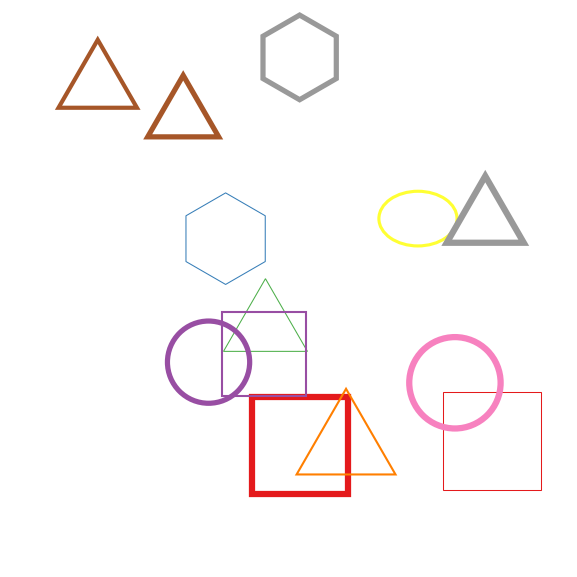[{"shape": "square", "thickness": 0.5, "radius": 0.42, "center": [0.851, 0.236]}, {"shape": "square", "thickness": 3, "radius": 0.42, "center": [0.519, 0.228]}, {"shape": "hexagon", "thickness": 0.5, "radius": 0.4, "center": [0.391, 0.586]}, {"shape": "triangle", "thickness": 0.5, "radius": 0.42, "center": [0.46, 0.433]}, {"shape": "square", "thickness": 1, "radius": 0.36, "center": [0.457, 0.387]}, {"shape": "circle", "thickness": 2.5, "radius": 0.36, "center": [0.361, 0.372]}, {"shape": "triangle", "thickness": 1, "radius": 0.49, "center": [0.599, 0.227]}, {"shape": "oval", "thickness": 1.5, "radius": 0.34, "center": [0.724, 0.621]}, {"shape": "triangle", "thickness": 2.5, "radius": 0.35, "center": [0.317, 0.798]}, {"shape": "triangle", "thickness": 2, "radius": 0.39, "center": [0.169, 0.852]}, {"shape": "circle", "thickness": 3, "radius": 0.4, "center": [0.788, 0.336]}, {"shape": "triangle", "thickness": 3, "radius": 0.38, "center": [0.84, 0.617]}, {"shape": "hexagon", "thickness": 2.5, "radius": 0.37, "center": [0.519, 0.9]}]